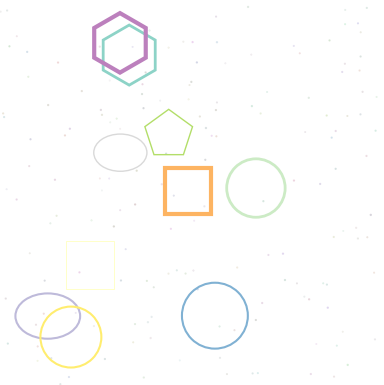[{"shape": "hexagon", "thickness": 2, "radius": 0.39, "center": [0.336, 0.857]}, {"shape": "square", "thickness": 0.5, "radius": 0.31, "center": [0.233, 0.311]}, {"shape": "oval", "thickness": 1.5, "radius": 0.42, "center": [0.124, 0.179]}, {"shape": "circle", "thickness": 1.5, "radius": 0.43, "center": [0.558, 0.18]}, {"shape": "square", "thickness": 3, "radius": 0.3, "center": [0.489, 0.504]}, {"shape": "pentagon", "thickness": 1, "radius": 0.33, "center": [0.438, 0.651]}, {"shape": "oval", "thickness": 1, "radius": 0.35, "center": [0.313, 0.603]}, {"shape": "hexagon", "thickness": 3, "radius": 0.39, "center": [0.312, 0.889]}, {"shape": "circle", "thickness": 2, "radius": 0.38, "center": [0.665, 0.512]}, {"shape": "circle", "thickness": 1.5, "radius": 0.4, "center": [0.184, 0.125]}]